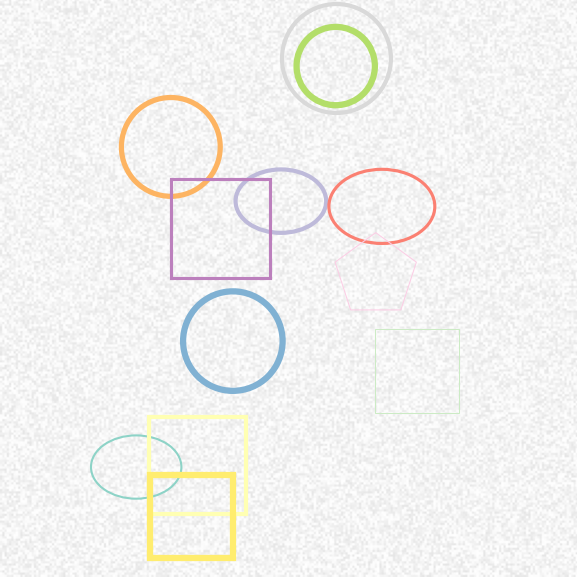[{"shape": "oval", "thickness": 1, "radius": 0.39, "center": [0.236, 0.19]}, {"shape": "square", "thickness": 2, "radius": 0.42, "center": [0.342, 0.194]}, {"shape": "oval", "thickness": 2, "radius": 0.39, "center": [0.486, 0.651]}, {"shape": "oval", "thickness": 1.5, "radius": 0.46, "center": [0.661, 0.642]}, {"shape": "circle", "thickness": 3, "radius": 0.43, "center": [0.403, 0.408]}, {"shape": "circle", "thickness": 2.5, "radius": 0.43, "center": [0.296, 0.745]}, {"shape": "circle", "thickness": 3, "radius": 0.34, "center": [0.581, 0.885]}, {"shape": "pentagon", "thickness": 0.5, "radius": 0.37, "center": [0.651, 0.522]}, {"shape": "circle", "thickness": 2, "radius": 0.47, "center": [0.583, 0.898]}, {"shape": "square", "thickness": 1.5, "radius": 0.43, "center": [0.382, 0.603]}, {"shape": "square", "thickness": 0.5, "radius": 0.37, "center": [0.722, 0.357]}, {"shape": "square", "thickness": 3, "radius": 0.36, "center": [0.331, 0.105]}]